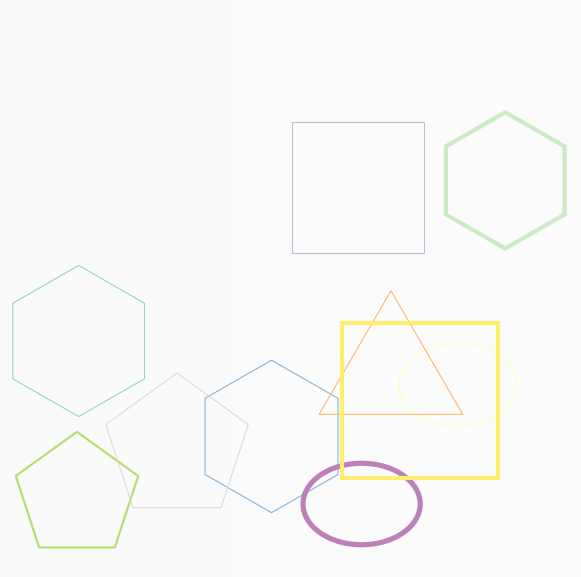[{"shape": "hexagon", "thickness": 0.5, "radius": 0.65, "center": [0.135, 0.409]}, {"shape": "oval", "thickness": 0.5, "radius": 0.51, "center": [0.788, 0.333]}, {"shape": "square", "thickness": 0.5, "radius": 0.57, "center": [0.616, 0.675]}, {"shape": "hexagon", "thickness": 0.5, "radius": 0.66, "center": [0.467, 0.243]}, {"shape": "triangle", "thickness": 0.5, "radius": 0.71, "center": [0.673, 0.353]}, {"shape": "pentagon", "thickness": 1, "radius": 0.55, "center": [0.132, 0.141]}, {"shape": "pentagon", "thickness": 0.5, "radius": 0.64, "center": [0.304, 0.224]}, {"shape": "oval", "thickness": 2.5, "radius": 0.5, "center": [0.622, 0.126]}, {"shape": "hexagon", "thickness": 2, "radius": 0.59, "center": [0.869, 0.687]}, {"shape": "square", "thickness": 2, "radius": 0.67, "center": [0.723, 0.306]}]